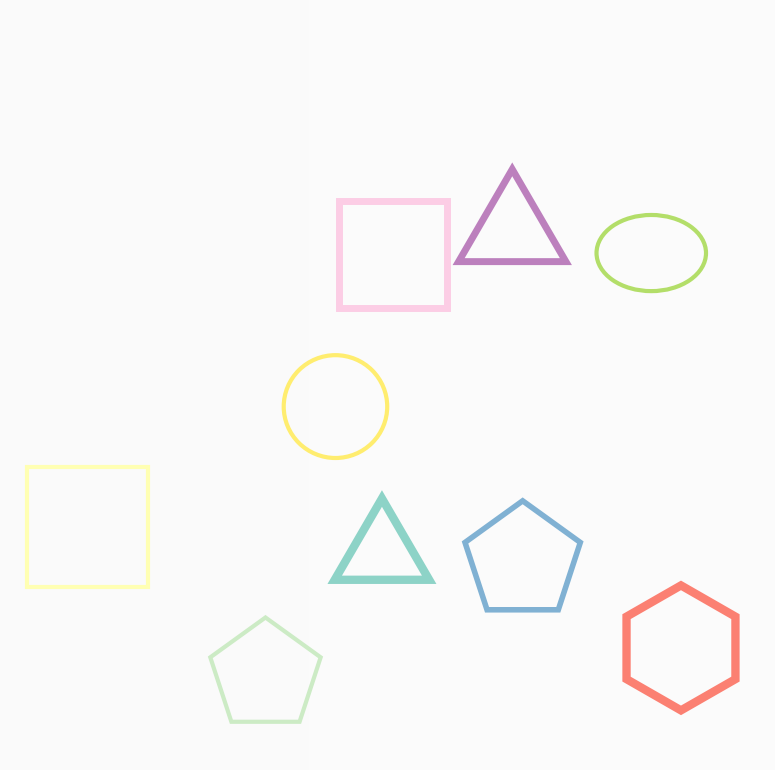[{"shape": "triangle", "thickness": 3, "radius": 0.35, "center": [0.493, 0.282]}, {"shape": "square", "thickness": 1.5, "radius": 0.39, "center": [0.113, 0.315]}, {"shape": "hexagon", "thickness": 3, "radius": 0.41, "center": [0.879, 0.159]}, {"shape": "pentagon", "thickness": 2, "radius": 0.39, "center": [0.674, 0.271]}, {"shape": "oval", "thickness": 1.5, "radius": 0.35, "center": [0.84, 0.671]}, {"shape": "square", "thickness": 2.5, "radius": 0.35, "center": [0.507, 0.669]}, {"shape": "triangle", "thickness": 2.5, "radius": 0.4, "center": [0.661, 0.7]}, {"shape": "pentagon", "thickness": 1.5, "radius": 0.37, "center": [0.343, 0.123]}, {"shape": "circle", "thickness": 1.5, "radius": 0.33, "center": [0.433, 0.472]}]